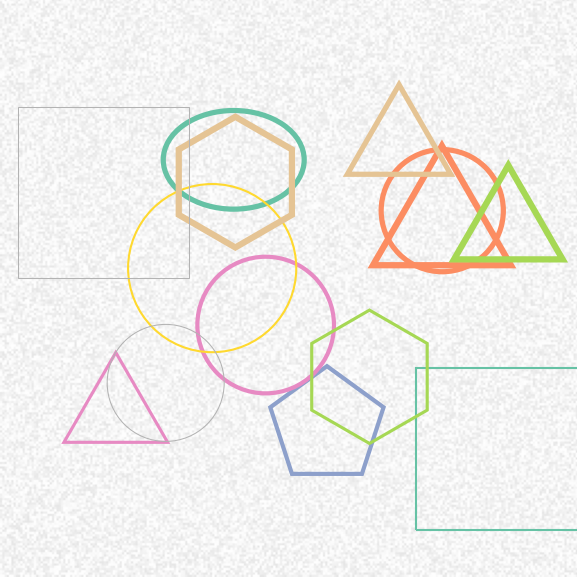[{"shape": "oval", "thickness": 2.5, "radius": 0.61, "center": [0.405, 0.722]}, {"shape": "square", "thickness": 1, "radius": 0.7, "center": [0.861, 0.222]}, {"shape": "circle", "thickness": 2.5, "radius": 0.53, "center": [0.766, 0.634]}, {"shape": "triangle", "thickness": 3, "radius": 0.69, "center": [0.765, 0.609]}, {"shape": "pentagon", "thickness": 2, "radius": 0.52, "center": [0.566, 0.262]}, {"shape": "triangle", "thickness": 1.5, "radius": 0.52, "center": [0.201, 0.285]}, {"shape": "circle", "thickness": 2, "radius": 0.59, "center": [0.46, 0.436]}, {"shape": "triangle", "thickness": 3, "radius": 0.54, "center": [0.88, 0.604]}, {"shape": "hexagon", "thickness": 1.5, "radius": 0.58, "center": [0.64, 0.347]}, {"shape": "circle", "thickness": 1, "radius": 0.73, "center": [0.367, 0.535]}, {"shape": "hexagon", "thickness": 3, "radius": 0.57, "center": [0.408, 0.684]}, {"shape": "triangle", "thickness": 2.5, "radius": 0.52, "center": [0.691, 0.749]}, {"shape": "square", "thickness": 0.5, "radius": 0.74, "center": [0.179, 0.666]}, {"shape": "circle", "thickness": 0.5, "radius": 0.51, "center": [0.287, 0.336]}]